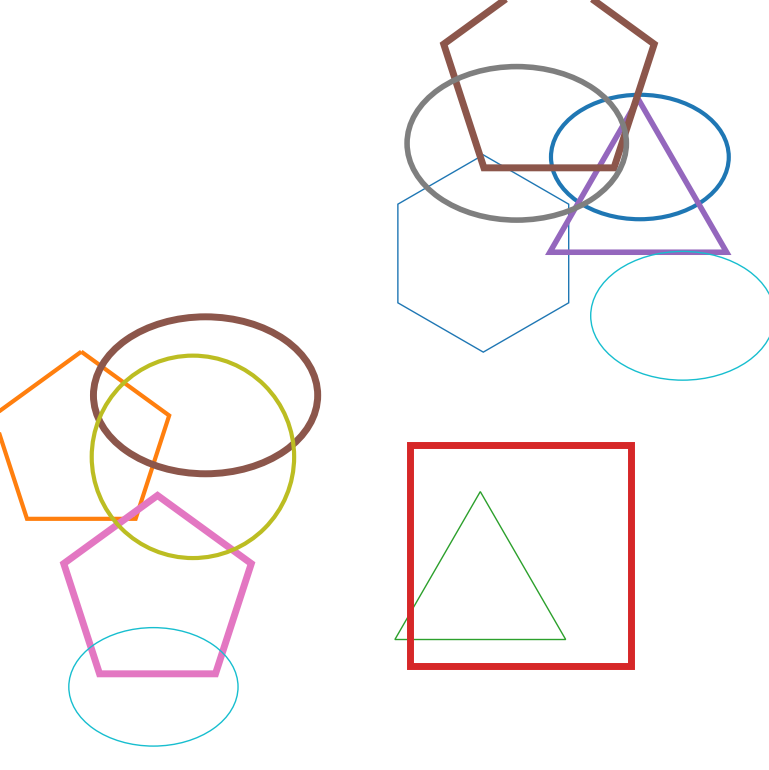[{"shape": "oval", "thickness": 1.5, "radius": 0.58, "center": [0.831, 0.796]}, {"shape": "hexagon", "thickness": 0.5, "radius": 0.64, "center": [0.628, 0.671]}, {"shape": "pentagon", "thickness": 1.5, "radius": 0.6, "center": [0.106, 0.423]}, {"shape": "triangle", "thickness": 0.5, "radius": 0.64, "center": [0.624, 0.234]}, {"shape": "square", "thickness": 2.5, "radius": 0.72, "center": [0.676, 0.278]}, {"shape": "triangle", "thickness": 2, "radius": 0.66, "center": [0.829, 0.739]}, {"shape": "oval", "thickness": 2.5, "radius": 0.73, "center": [0.267, 0.487]}, {"shape": "pentagon", "thickness": 2.5, "radius": 0.72, "center": [0.713, 0.898]}, {"shape": "pentagon", "thickness": 2.5, "radius": 0.64, "center": [0.205, 0.229]}, {"shape": "oval", "thickness": 2, "radius": 0.71, "center": [0.671, 0.814]}, {"shape": "circle", "thickness": 1.5, "radius": 0.66, "center": [0.251, 0.407]}, {"shape": "oval", "thickness": 0.5, "radius": 0.6, "center": [0.887, 0.59]}, {"shape": "oval", "thickness": 0.5, "radius": 0.55, "center": [0.199, 0.108]}]